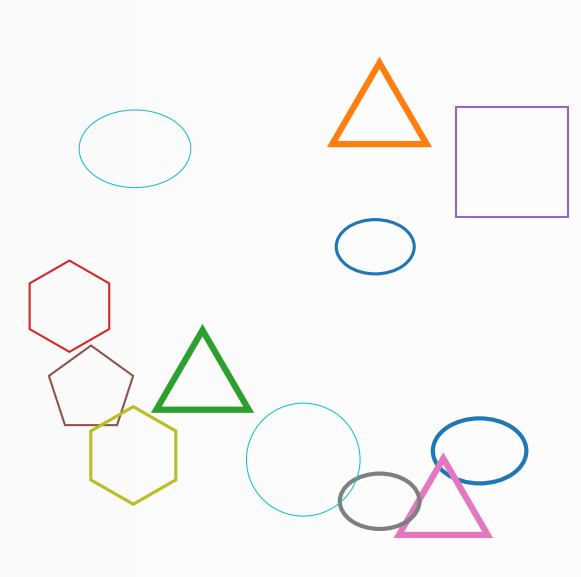[{"shape": "oval", "thickness": 2, "radius": 0.4, "center": [0.825, 0.218]}, {"shape": "oval", "thickness": 1.5, "radius": 0.34, "center": [0.646, 0.572]}, {"shape": "triangle", "thickness": 3, "radius": 0.47, "center": [0.653, 0.797]}, {"shape": "triangle", "thickness": 3, "radius": 0.46, "center": [0.348, 0.336]}, {"shape": "hexagon", "thickness": 1, "radius": 0.4, "center": [0.119, 0.469]}, {"shape": "square", "thickness": 1, "radius": 0.48, "center": [0.881, 0.719]}, {"shape": "pentagon", "thickness": 1, "radius": 0.38, "center": [0.157, 0.325]}, {"shape": "triangle", "thickness": 3, "radius": 0.44, "center": [0.763, 0.117]}, {"shape": "oval", "thickness": 2, "radius": 0.34, "center": [0.653, 0.131]}, {"shape": "hexagon", "thickness": 1.5, "radius": 0.42, "center": [0.229, 0.21]}, {"shape": "circle", "thickness": 0.5, "radius": 0.49, "center": [0.522, 0.203]}, {"shape": "oval", "thickness": 0.5, "radius": 0.48, "center": [0.232, 0.741]}]